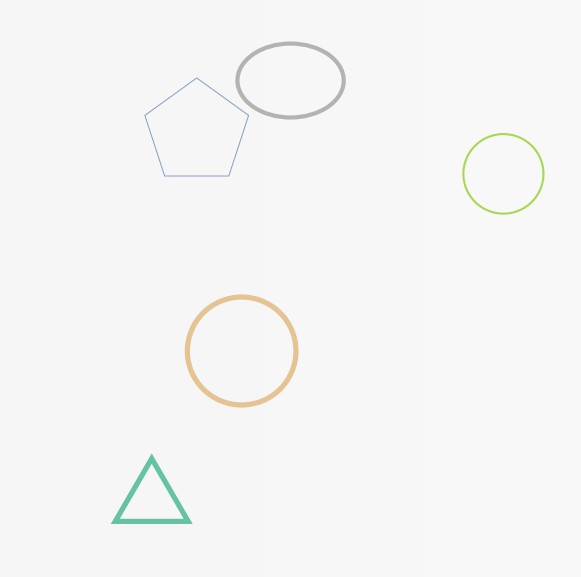[{"shape": "triangle", "thickness": 2.5, "radius": 0.36, "center": [0.261, 0.133]}, {"shape": "pentagon", "thickness": 0.5, "radius": 0.47, "center": [0.338, 0.77]}, {"shape": "circle", "thickness": 1, "radius": 0.34, "center": [0.866, 0.698]}, {"shape": "circle", "thickness": 2.5, "radius": 0.47, "center": [0.416, 0.391]}, {"shape": "oval", "thickness": 2, "radius": 0.46, "center": [0.5, 0.86]}]